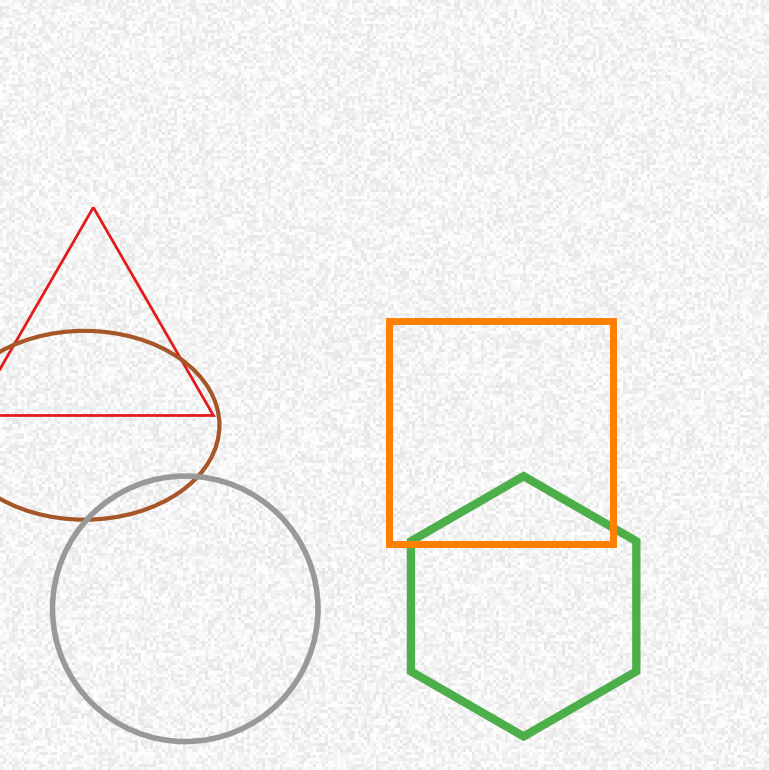[{"shape": "triangle", "thickness": 1, "radius": 0.9, "center": [0.121, 0.55]}, {"shape": "hexagon", "thickness": 3, "radius": 0.85, "center": [0.68, 0.213]}, {"shape": "square", "thickness": 2.5, "radius": 0.73, "center": [0.651, 0.438]}, {"shape": "oval", "thickness": 1.5, "radius": 0.88, "center": [0.11, 0.448]}, {"shape": "circle", "thickness": 2, "radius": 0.86, "center": [0.241, 0.209]}]